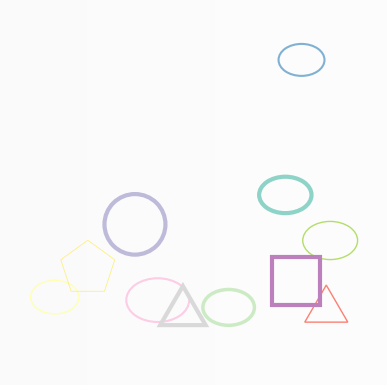[{"shape": "oval", "thickness": 3, "radius": 0.34, "center": [0.736, 0.494]}, {"shape": "oval", "thickness": 1, "radius": 0.31, "center": [0.141, 0.228]}, {"shape": "circle", "thickness": 3, "radius": 0.39, "center": [0.348, 0.417]}, {"shape": "triangle", "thickness": 1, "radius": 0.32, "center": [0.842, 0.195]}, {"shape": "oval", "thickness": 1.5, "radius": 0.3, "center": [0.778, 0.844]}, {"shape": "oval", "thickness": 1, "radius": 0.35, "center": [0.852, 0.375]}, {"shape": "oval", "thickness": 1.5, "radius": 0.41, "center": [0.407, 0.22]}, {"shape": "triangle", "thickness": 3, "radius": 0.34, "center": [0.472, 0.189]}, {"shape": "square", "thickness": 3, "radius": 0.31, "center": [0.764, 0.27]}, {"shape": "oval", "thickness": 2.5, "radius": 0.33, "center": [0.59, 0.202]}, {"shape": "pentagon", "thickness": 0.5, "radius": 0.37, "center": [0.227, 0.303]}]